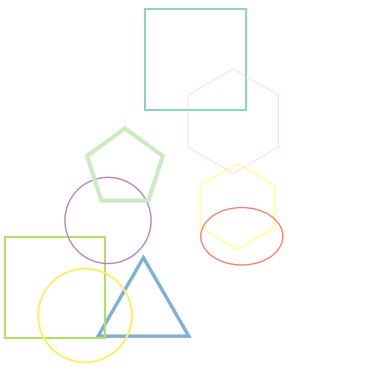[{"shape": "square", "thickness": 1.5, "radius": 0.65, "center": [0.508, 0.846]}, {"shape": "hexagon", "thickness": 1.5, "radius": 0.55, "center": [0.616, 0.464]}, {"shape": "oval", "thickness": 1, "radius": 0.53, "center": [0.628, 0.386]}, {"shape": "triangle", "thickness": 2.5, "radius": 0.68, "center": [0.373, 0.195]}, {"shape": "square", "thickness": 1.5, "radius": 0.65, "center": [0.142, 0.253]}, {"shape": "hexagon", "thickness": 0.5, "radius": 0.68, "center": [0.606, 0.685]}, {"shape": "circle", "thickness": 1, "radius": 0.56, "center": [0.281, 0.427]}, {"shape": "pentagon", "thickness": 3, "radius": 0.52, "center": [0.324, 0.563]}, {"shape": "circle", "thickness": 1.5, "radius": 0.61, "center": [0.221, 0.181]}]